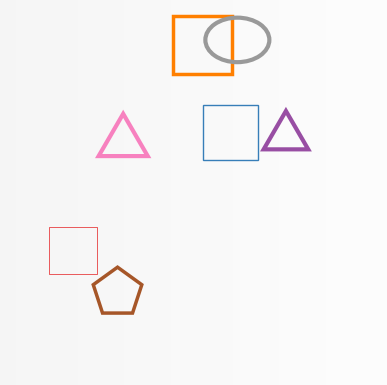[{"shape": "square", "thickness": 0.5, "radius": 0.31, "center": [0.188, 0.35]}, {"shape": "square", "thickness": 1, "radius": 0.35, "center": [0.595, 0.656]}, {"shape": "triangle", "thickness": 3, "radius": 0.33, "center": [0.738, 0.645]}, {"shape": "square", "thickness": 2.5, "radius": 0.38, "center": [0.523, 0.883]}, {"shape": "pentagon", "thickness": 2.5, "radius": 0.33, "center": [0.303, 0.24]}, {"shape": "triangle", "thickness": 3, "radius": 0.37, "center": [0.318, 0.631]}, {"shape": "oval", "thickness": 3, "radius": 0.41, "center": [0.613, 0.896]}]